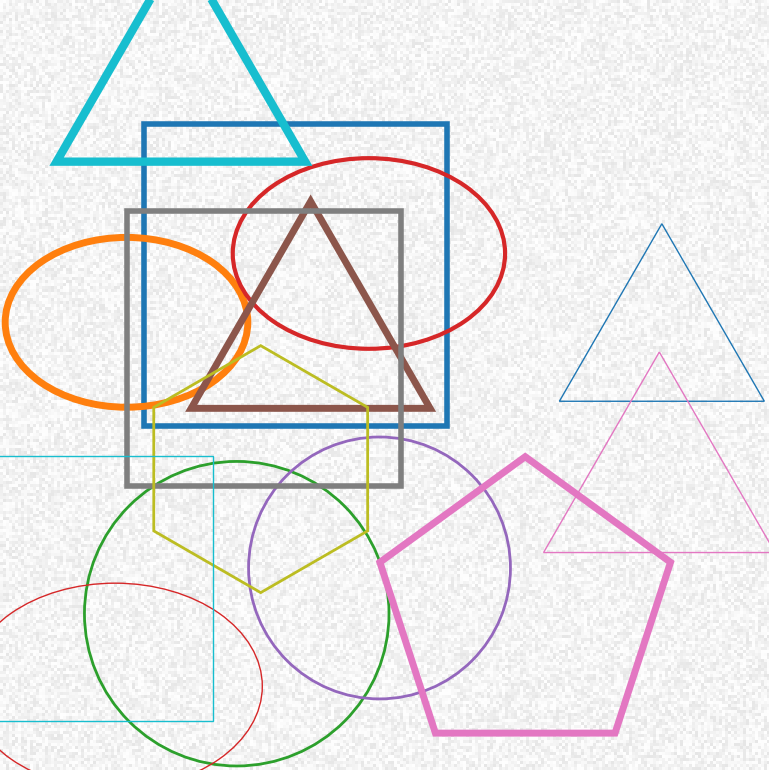[{"shape": "square", "thickness": 2, "radius": 0.98, "center": [0.384, 0.643]}, {"shape": "triangle", "thickness": 0.5, "radius": 0.77, "center": [0.86, 0.556]}, {"shape": "oval", "thickness": 2.5, "radius": 0.79, "center": [0.164, 0.581]}, {"shape": "circle", "thickness": 1, "radius": 0.99, "center": [0.307, 0.203]}, {"shape": "oval", "thickness": 0.5, "radius": 0.96, "center": [0.149, 0.109]}, {"shape": "oval", "thickness": 1.5, "radius": 0.88, "center": [0.479, 0.671]}, {"shape": "circle", "thickness": 1, "radius": 0.85, "center": [0.493, 0.262]}, {"shape": "triangle", "thickness": 2.5, "radius": 0.9, "center": [0.403, 0.559]}, {"shape": "triangle", "thickness": 0.5, "radius": 0.87, "center": [0.856, 0.369]}, {"shape": "pentagon", "thickness": 2.5, "radius": 0.99, "center": [0.682, 0.208]}, {"shape": "square", "thickness": 2, "radius": 0.89, "center": [0.343, 0.548]}, {"shape": "hexagon", "thickness": 1, "radius": 0.8, "center": [0.339, 0.391]}, {"shape": "triangle", "thickness": 3, "radius": 0.93, "center": [0.235, 0.883]}, {"shape": "square", "thickness": 0.5, "radius": 0.86, "center": [0.104, 0.235]}]